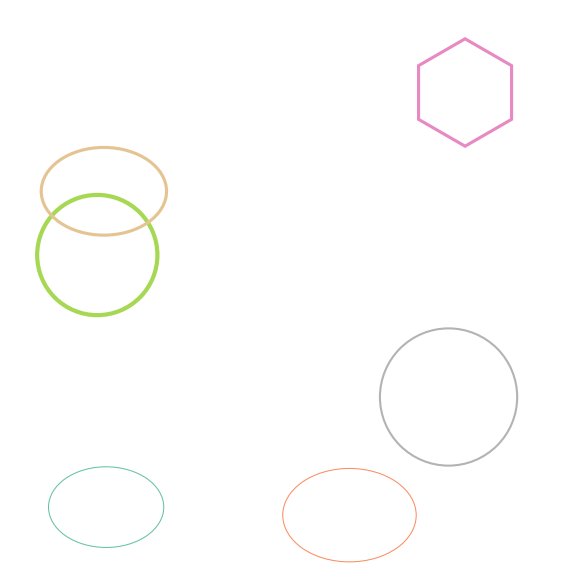[{"shape": "oval", "thickness": 0.5, "radius": 0.5, "center": [0.184, 0.121]}, {"shape": "oval", "thickness": 0.5, "radius": 0.58, "center": [0.605, 0.107]}, {"shape": "hexagon", "thickness": 1.5, "radius": 0.46, "center": [0.805, 0.839]}, {"shape": "circle", "thickness": 2, "radius": 0.52, "center": [0.168, 0.558]}, {"shape": "oval", "thickness": 1.5, "radius": 0.54, "center": [0.18, 0.668]}, {"shape": "circle", "thickness": 1, "radius": 0.59, "center": [0.777, 0.312]}]